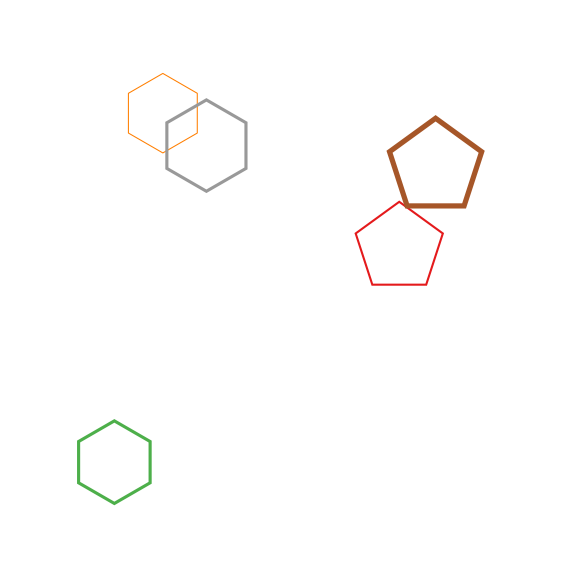[{"shape": "pentagon", "thickness": 1, "radius": 0.4, "center": [0.691, 0.57]}, {"shape": "hexagon", "thickness": 1.5, "radius": 0.36, "center": [0.198, 0.199]}, {"shape": "hexagon", "thickness": 0.5, "radius": 0.34, "center": [0.282, 0.803]}, {"shape": "pentagon", "thickness": 2.5, "radius": 0.42, "center": [0.754, 0.71]}, {"shape": "hexagon", "thickness": 1.5, "radius": 0.4, "center": [0.357, 0.747]}]